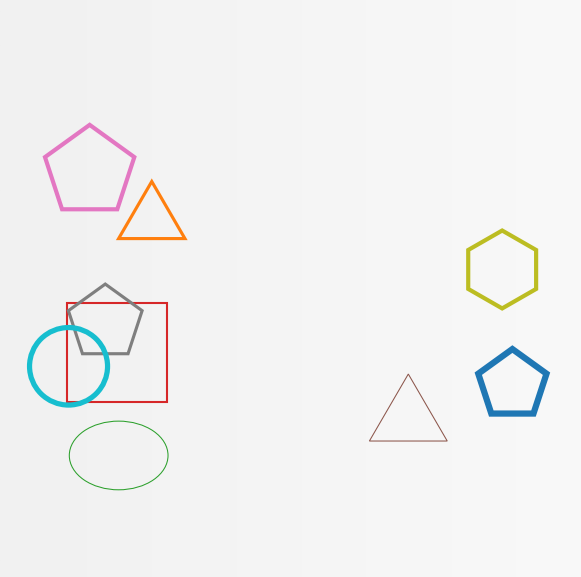[{"shape": "pentagon", "thickness": 3, "radius": 0.31, "center": [0.882, 0.333]}, {"shape": "triangle", "thickness": 1.5, "radius": 0.33, "center": [0.261, 0.619]}, {"shape": "oval", "thickness": 0.5, "radius": 0.42, "center": [0.204, 0.21]}, {"shape": "square", "thickness": 1, "radius": 0.43, "center": [0.201, 0.389]}, {"shape": "triangle", "thickness": 0.5, "radius": 0.39, "center": [0.702, 0.274]}, {"shape": "pentagon", "thickness": 2, "radius": 0.4, "center": [0.154, 0.702]}, {"shape": "pentagon", "thickness": 1.5, "radius": 0.33, "center": [0.181, 0.441]}, {"shape": "hexagon", "thickness": 2, "radius": 0.34, "center": [0.864, 0.533]}, {"shape": "circle", "thickness": 2.5, "radius": 0.34, "center": [0.118, 0.365]}]